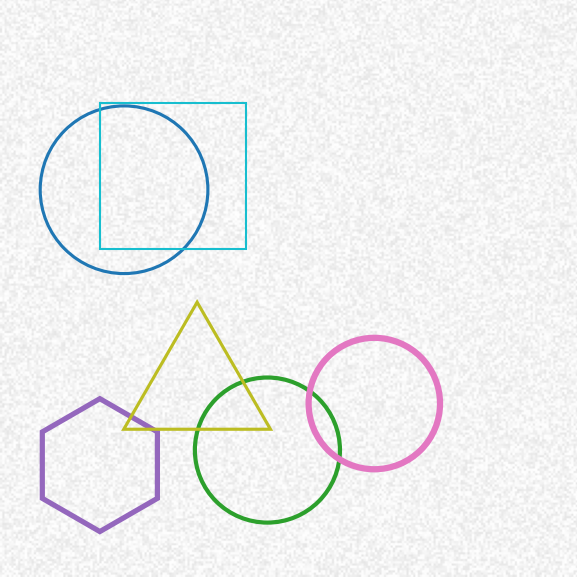[{"shape": "circle", "thickness": 1.5, "radius": 0.73, "center": [0.215, 0.671]}, {"shape": "circle", "thickness": 2, "radius": 0.63, "center": [0.463, 0.22]}, {"shape": "hexagon", "thickness": 2.5, "radius": 0.58, "center": [0.173, 0.194]}, {"shape": "circle", "thickness": 3, "radius": 0.57, "center": [0.648, 0.3]}, {"shape": "triangle", "thickness": 1.5, "radius": 0.73, "center": [0.341, 0.329]}, {"shape": "square", "thickness": 1, "radius": 0.63, "center": [0.3, 0.694]}]